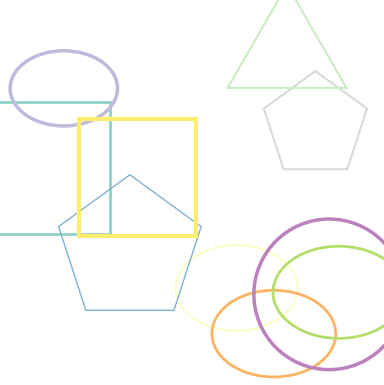[{"shape": "square", "thickness": 2, "radius": 0.86, "center": [0.113, 0.563]}, {"shape": "oval", "thickness": 1, "radius": 0.79, "center": [0.615, 0.252]}, {"shape": "oval", "thickness": 2.5, "radius": 0.7, "center": [0.166, 0.77]}, {"shape": "pentagon", "thickness": 1, "radius": 0.97, "center": [0.337, 0.351]}, {"shape": "oval", "thickness": 2, "radius": 0.8, "center": [0.711, 0.133]}, {"shape": "oval", "thickness": 2, "radius": 0.85, "center": [0.88, 0.241]}, {"shape": "pentagon", "thickness": 1.5, "radius": 0.7, "center": [0.819, 0.674]}, {"shape": "circle", "thickness": 2.5, "radius": 0.98, "center": [0.855, 0.236]}, {"shape": "triangle", "thickness": 1.5, "radius": 0.89, "center": [0.746, 0.861]}, {"shape": "square", "thickness": 3, "radius": 0.76, "center": [0.358, 0.539]}]